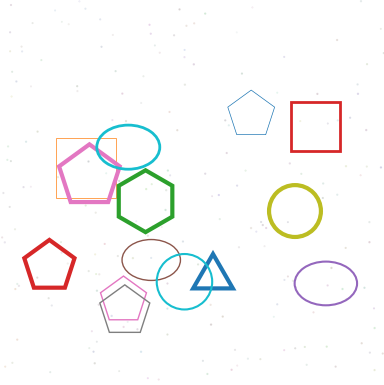[{"shape": "triangle", "thickness": 3, "radius": 0.3, "center": [0.553, 0.281]}, {"shape": "pentagon", "thickness": 0.5, "radius": 0.32, "center": [0.652, 0.702]}, {"shape": "square", "thickness": 0.5, "radius": 0.39, "center": [0.223, 0.563]}, {"shape": "hexagon", "thickness": 3, "radius": 0.4, "center": [0.378, 0.477]}, {"shape": "pentagon", "thickness": 3, "radius": 0.34, "center": [0.128, 0.308]}, {"shape": "square", "thickness": 2, "radius": 0.32, "center": [0.819, 0.671]}, {"shape": "oval", "thickness": 1.5, "radius": 0.41, "center": [0.846, 0.264]}, {"shape": "oval", "thickness": 1, "radius": 0.38, "center": [0.393, 0.325]}, {"shape": "pentagon", "thickness": 3, "radius": 0.41, "center": [0.232, 0.542]}, {"shape": "pentagon", "thickness": 1, "radius": 0.31, "center": [0.321, 0.22]}, {"shape": "pentagon", "thickness": 1, "radius": 0.34, "center": [0.324, 0.192]}, {"shape": "circle", "thickness": 3, "radius": 0.34, "center": [0.766, 0.452]}, {"shape": "oval", "thickness": 2, "radius": 0.41, "center": [0.333, 0.618]}, {"shape": "circle", "thickness": 1.5, "radius": 0.36, "center": [0.479, 0.268]}]